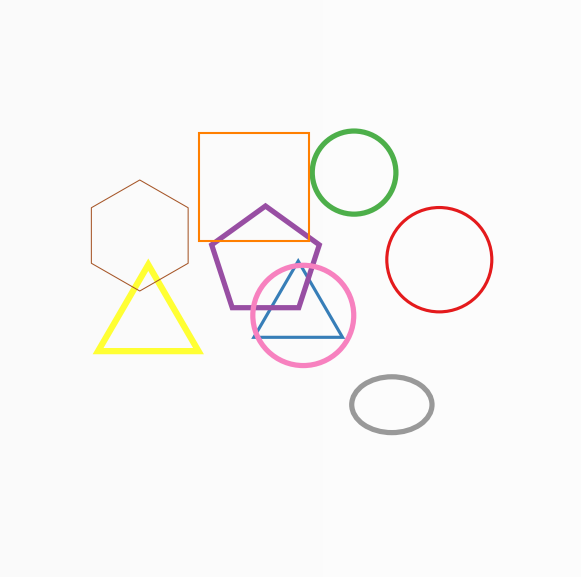[{"shape": "circle", "thickness": 1.5, "radius": 0.45, "center": [0.756, 0.549]}, {"shape": "triangle", "thickness": 1.5, "radius": 0.44, "center": [0.513, 0.459]}, {"shape": "circle", "thickness": 2.5, "radius": 0.36, "center": [0.609, 0.7]}, {"shape": "pentagon", "thickness": 2.5, "radius": 0.49, "center": [0.457, 0.545]}, {"shape": "square", "thickness": 1, "radius": 0.47, "center": [0.437, 0.675]}, {"shape": "triangle", "thickness": 3, "radius": 0.5, "center": [0.255, 0.441]}, {"shape": "hexagon", "thickness": 0.5, "radius": 0.48, "center": [0.24, 0.591]}, {"shape": "circle", "thickness": 2.5, "radius": 0.43, "center": [0.522, 0.453]}, {"shape": "oval", "thickness": 2.5, "radius": 0.35, "center": [0.674, 0.298]}]